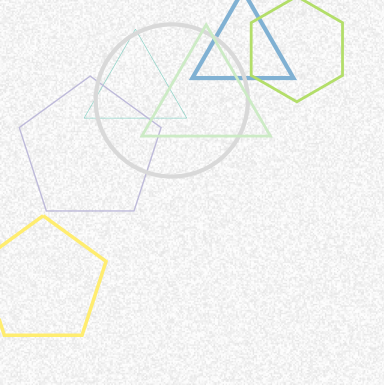[{"shape": "triangle", "thickness": 0.5, "radius": 0.77, "center": [0.352, 0.77]}, {"shape": "pentagon", "thickness": 1, "radius": 0.97, "center": [0.234, 0.609]}, {"shape": "triangle", "thickness": 3, "radius": 0.76, "center": [0.631, 0.873]}, {"shape": "hexagon", "thickness": 2, "radius": 0.68, "center": [0.771, 0.873]}, {"shape": "circle", "thickness": 3, "radius": 0.99, "center": [0.446, 0.739]}, {"shape": "triangle", "thickness": 2, "radius": 0.96, "center": [0.535, 0.743]}, {"shape": "pentagon", "thickness": 2.5, "radius": 0.86, "center": [0.112, 0.268]}]